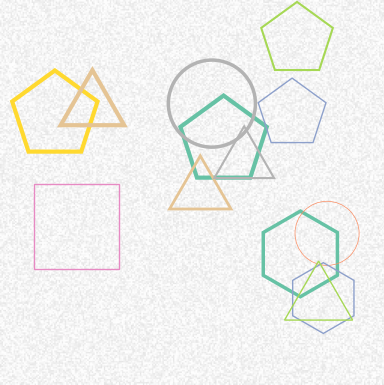[{"shape": "pentagon", "thickness": 3, "radius": 0.59, "center": [0.581, 0.634]}, {"shape": "hexagon", "thickness": 2.5, "radius": 0.56, "center": [0.78, 0.34]}, {"shape": "circle", "thickness": 0.5, "radius": 0.42, "center": [0.85, 0.394]}, {"shape": "pentagon", "thickness": 1, "radius": 0.46, "center": [0.759, 0.705]}, {"shape": "hexagon", "thickness": 1, "radius": 0.46, "center": [0.84, 0.226]}, {"shape": "square", "thickness": 1, "radius": 0.55, "center": [0.198, 0.411]}, {"shape": "triangle", "thickness": 1, "radius": 0.51, "center": [0.827, 0.22]}, {"shape": "pentagon", "thickness": 1.5, "radius": 0.49, "center": [0.772, 0.897]}, {"shape": "pentagon", "thickness": 3, "radius": 0.58, "center": [0.143, 0.7]}, {"shape": "triangle", "thickness": 2, "radius": 0.46, "center": [0.52, 0.503]}, {"shape": "triangle", "thickness": 3, "radius": 0.48, "center": [0.24, 0.722]}, {"shape": "circle", "thickness": 2.5, "radius": 0.57, "center": [0.55, 0.731]}, {"shape": "triangle", "thickness": 1.5, "radius": 0.45, "center": [0.634, 0.582]}]